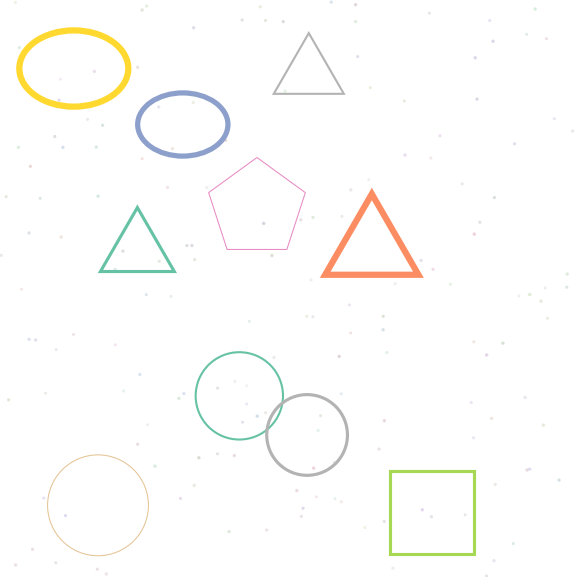[{"shape": "circle", "thickness": 1, "radius": 0.38, "center": [0.414, 0.314]}, {"shape": "triangle", "thickness": 1.5, "radius": 0.37, "center": [0.238, 0.566]}, {"shape": "triangle", "thickness": 3, "radius": 0.47, "center": [0.644, 0.57]}, {"shape": "oval", "thickness": 2.5, "radius": 0.39, "center": [0.317, 0.784]}, {"shape": "pentagon", "thickness": 0.5, "radius": 0.44, "center": [0.445, 0.638]}, {"shape": "square", "thickness": 1.5, "radius": 0.36, "center": [0.748, 0.112]}, {"shape": "oval", "thickness": 3, "radius": 0.47, "center": [0.128, 0.88]}, {"shape": "circle", "thickness": 0.5, "radius": 0.44, "center": [0.17, 0.124]}, {"shape": "circle", "thickness": 1.5, "radius": 0.35, "center": [0.532, 0.246]}, {"shape": "triangle", "thickness": 1, "radius": 0.35, "center": [0.535, 0.872]}]